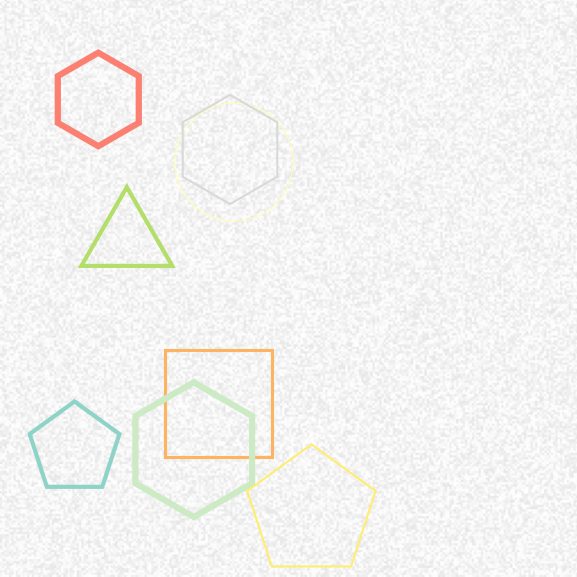[{"shape": "pentagon", "thickness": 2, "radius": 0.41, "center": [0.129, 0.222]}, {"shape": "circle", "thickness": 0.5, "radius": 0.51, "center": [0.405, 0.718]}, {"shape": "hexagon", "thickness": 3, "radius": 0.4, "center": [0.17, 0.827]}, {"shape": "square", "thickness": 1.5, "radius": 0.46, "center": [0.378, 0.301]}, {"shape": "triangle", "thickness": 2, "radius": 0.45, "center": [0.22, 0.584]}, {"shape": "hexagon", "thickness": 1, "radius": 0.47, "center": [0.398, 0.74]}, {"shape": "hexagon", "thickness": 3, "radius": 0.58, "center": [0.336, 0.221]}, {"shape": "pentagon", "thickness": 1, "radius": 0.58, "center": [0.539, 0.113]}]